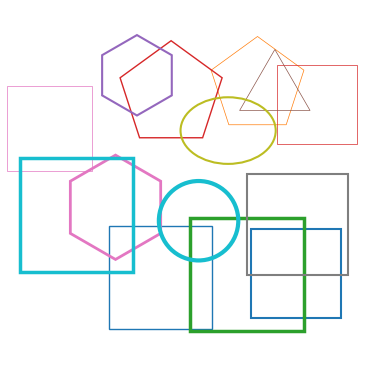[{"shape": "square", "thickness": 1, "radius": 0.67, "center": [0.416, 0.28]}, {"shape": "square", "thickness": 1.5, "radius": 0.58, "center": [0.768, 0.289]}, {"shape": "pentagon", "thickness": 0.5, "radius": 0.63, "center": [0.669, 0.778]}, {"shape": "square", "thickness": 2.5, "radius": 0.74, "center": [0.642, 0.286]}, {"shape": "pentagon", "thickness": 1, "radius": 0.7, "center": [0.444, 0.755]}, {"shape": "square", "thickness": 0.5, "radius": 0.52, "center": [0.824, 0.729]}, {"shape": "hexagon", "thickness": 1.5, "radius": 0.52, "center": [0.356, 0.804]}, {"shape": "triangle", "thickness": 0.5, "radius": 0.53, "center": [0.714, 0.766]}, {"shape": "square", "thickness": 0.5, "radius": 0.55, "center": [0.129, 0.666]}, {"shape": "hexagon", "thickness": 2, "radius": 0.68, "center": [0.3, 0.462]}, {"shape": "square", "thickness": 1.5, "radius": 0.65, "center": [0.773, 0.417]}, {"shape": "oval", "thickness": 1.5, "radius": 0.62, "center": [0.593, 0.661]}, {"shape": "circle", "thickness": 3, "radius": 0.52, "center": [0.516, 0.427]}, {"shape": "square", "thickness": 2.5, "radius": 0.74, "center": [0.198, 0.442]}]